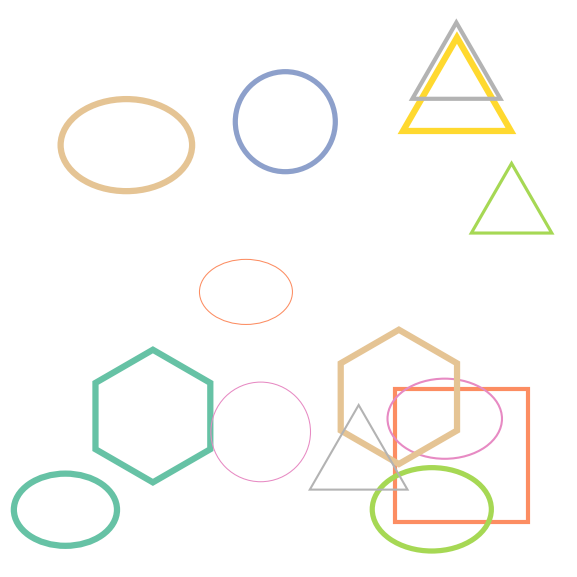[{"shape": "hexagon", "thickness": 3, "radius": 0.57, "center": [0.265, 0.279]}, {"shape": "oval", "thickness": 3, "radius": 0.45, "center": [0.113, 0.117]}, {"shape": "oval", "thickness": 0.5, "radius": 0.4, "center": [0.426, 0.494]}, {"shape": "square", "thickness": 2, "radius": 0.58, "center": [0.799, 0.21]}, {"shape": "circle", "thickness": 2.5, "radius": 0.43, "center": [0.494, 0.788]}, {"shape": "circle", "thickness": 0.5, "radius": 0.43, "center": [0.451, 0.251]}, {"shape": "oval", "thickness": 1, "radius": 0.5, "center": [0.77, 0.274]}, {"shape": "triangle", "thickness": 1.5, "radius": 0.4, "center": [0.886, 0.636]}, {"shape": "oval", "thickness": 2.5, "radius": 0.52, "center": [0.748, 0.117]}, {"shape": "triangle", "thickness": 3, "radius": 0.54, "center": [0.791, 0.826]}, {"shape": "oval", "thickness": 3, "radius": 0.57, "center": [0.219, 0.748]}, {"shape": "hexagon", "thickness": 3, "radius": 0.58, "center": [0.691, 0.312]}, {"shape": "triangle", "thickness": 2, "radius": 0.44, "center": [0.79, 0.872]}, {"shape": "triangle", "thickness": 1, "radius": 0.49, "center": [0.621, 0.2]}]